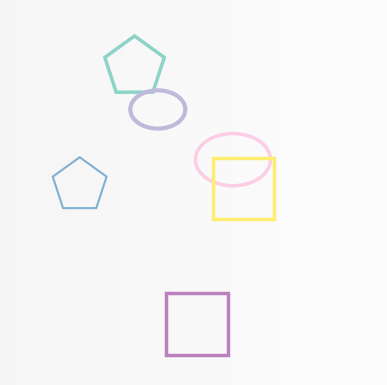[{"shape": "pentagon", "thickness": 2.5, "radius": 0.4, "center": [0.347, 0.826]}, {"shape": "oval", "thickness": 3, "radius": 0.35, "center": [0.407, 0.716]}, {"shape": "pentagon", "thickness": 1.5, "radius": 0.37, "center": [0.206, 0.519]}, {"shape": "oval", "thickness": 2.5, "radius": 0.48, "center": [0.601, 0.585]}, {"shape": "square", "thickness": 2.5, "radius": 0.4, "center": [0.509, 0.158]}, {"shape": "square", "thickness": 2.5, "radius": 0.39, "center": [0.628, 0.511]}]